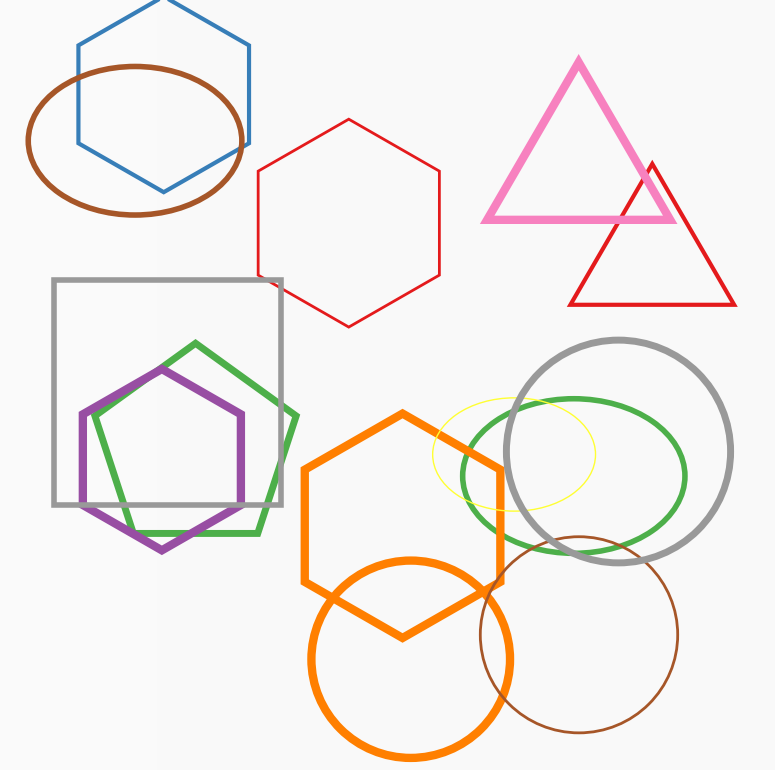[{"shape": "hexagon", "thickness": 1, "radius": 0.67, "center": [0.45, 0.71]}, {"shape": "triangle", "thickness": 1.5, "radius": 0.61, "center": [0.842, 0.665]}, {"shape": "hexagon", "thickness": 1.5, "radius": 0.64, "center": [0.211, 0.877]}, {"shape": "oval", "thickness": 2, "radius": 0.72, "center": [0.74, 0.382]}, {"shape": "pentagon", "thickness": 2.5, "radius": 0.68, "center": [0.252, 0.418]}, {"shape": "hexagon", "thickness": 3, "radius": 0.59, "center": [0.209, 0.403]}, {"shape": "hexagon", "thickness": 3, "radius": 0.73, "center": [0.519, 0.317]}, {"shape": "circle", "thickness": 3, "radius": 0.64, "center": [0.53, 0.144]}, {"shape": "oval", "thickness": 0.5, "radius": 0.53, "center": [0.663, 0.41]}, {"shape": "oval", "thickness": 2, "radius": 0.69, "center": [0.174, 0.817]}, {"shape": "circle", "thickness": 1, "radius": 0.64, "center": [0.747, 0.176]}, {"shape": "triangle", "thickness": 3, "radius": 0.68, "center": [0.747, 0.783]}, {"shape": "square", "thickness": 2, "radius": 0.73, "center": [0.216, 0.49]}, {"shape": "circle", "thickness": 2.5, "radius": 0.72, "center": [0.798, 0.414]}]